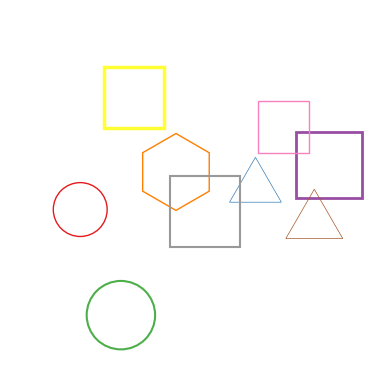[{"shape": "circle", "thickness": 1, "radius": 0.35, "center": [0.208, 0.456]}, {"shape": "triangle", "thickness": 0.5, "radius": 0.39, "center": [0.663, 0.514]}, {"shape": "circle", "thickness": 1.5, "radius": 0.44, "center": [0.314, 0.181]}, {"shape": "square", "thickness": 2, "radius": 0.43, "center": [0.854, 0.571]}, {"shape": "hexagon", "thickness": 1, "radius": 0.5, "center": [0.457, 0.553]}, {"shape": "square", "thickness": 2.5, "radius": 0.39, "center": [0.348, 0.747]}, {"shape": "triangle", "thickness": 0.5, "radius": 0.43, "center": [0.816, 0.423]}, {"shape": "square", "thickness": 1, "radius": 0.34, "center": [0.737, 0.67]}, {"shape": "square", "thickness": 1.5, "radius": 0.46, "center": [0.534, 0.451]}]